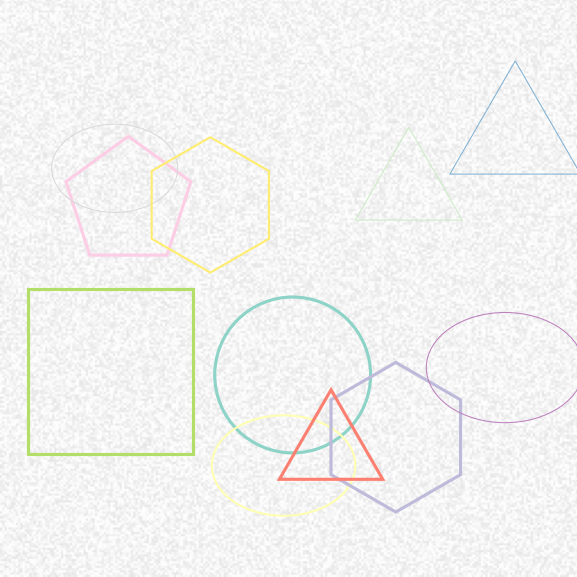[{"shape": "circle", "thickness": 1.5, "radius": 0.67, "center": [0.507, 0.35]}, {"shape": "oval", "thickness": 1, "radius": 0.62, "center": [0.491, 0.193]}, {"shape": "hexagon", "thickness": 1.5, "radius": 0.65, "center": [0.685, 0.242]}, {"shape": "triangle", "thickness": 1.5, "radius": 0.52, "center": [0.573, 0.221]}, {"shape": "triangle", "thickness": 0.5, "radius": 0.65, "center": [0.892, 0.763]}, {"shape": "square", "thickness": 1.5, "radius": 0.71, "center": [0.191, 0.356]}, {"shape": "pentagon", "thickness": 1.5, "radius": 0.57, "center": [0.222, 0.649]}, {"shape": "oval", "thickness": 0.5, "radius": 0.55, "center": [0.199, 0.708]}, {"shape": "oval", "thickness": 0.5, "radius": 0.68, "center": [0.875, 0.363]}, {"shape": "triangle", "thickness": 0.5, "radius": 0.54, "center": [0.708, 0.672]}, {"shape": "hexagon", "thickness": 1, "radius": 0.59, "center": [0.364, 0.644]}]